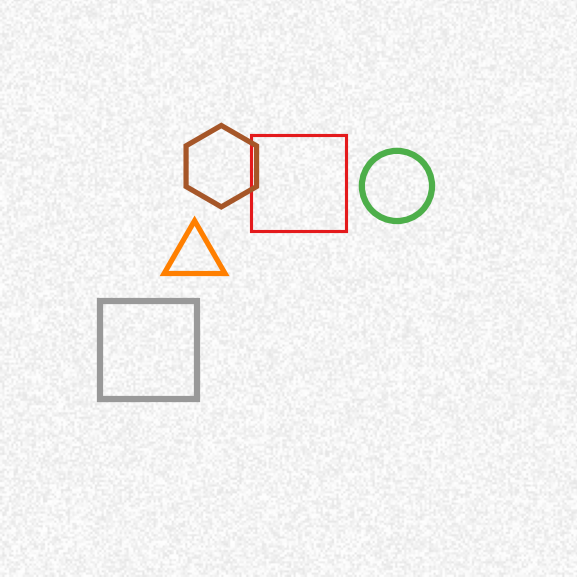[{"shape": "square", "thickness": 1.5, "radius": 0.41, "center": [0.517, 0.682]}, {"shape": "circle", "thickness": 3, "radius": 0.3, "center": [0.687, 0.677]}, {"shape": "triangle", "thickness": 2.5, "radius": 0.3, "center": [0.337, 0.556]}, {"shape": "hexagon", "thickness": 2.5, "radius": 0.35, "center": [0.383, 0.711]}, {"shape": "square", "thickness": 3, "radius": 0.42, "center": [0.257, 0.393]}]